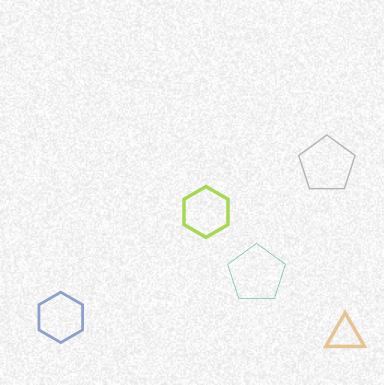[{"shape": "pentagon", "thickness": 0.5, "radius": 0.39, "center": [0.666, 0.289]}, {"shape": "hexagon", "thickness": 2, "radius": 0.33, "center": [0.158, 0.176]}, {"shape": "hexagon", "thickness": 2.5, "radius": 0.33, "center": [0.535, 0.449]}, {"shape": "triangle", "thickness": 2.5, "radius": 0.29, "center": [0.896, 0.129]}, {"shape": "pentagon", "thickness": 1, "radius": 0.39, "center": [0.849, 0.572]}]